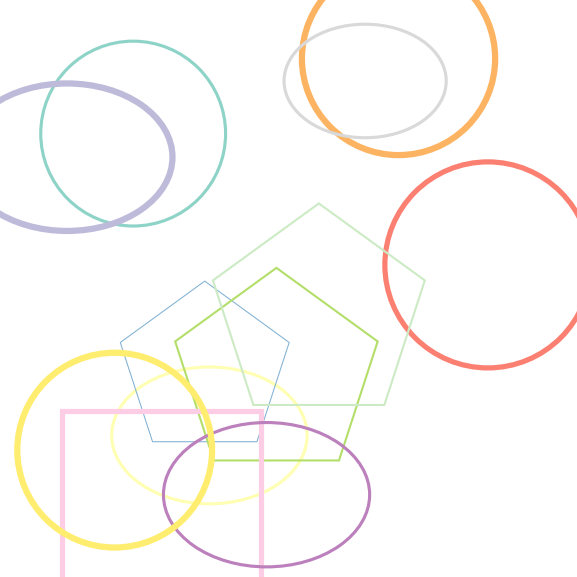[{"shape": "circle", "thickness": 1.5, "radius": 0.8, "center": [0.231, 0.768]}, {"shape": "oval", "thickness": 1.5, "radius": 0.85, "center": [0.363, 0.245]}, {"shape": "oval", "thickness": 3, "radius": 0.91, "center": [0.116, 0.727]}, {"shape": "circle", "thickness": 2.5, "radius": 0.89, "center": [0.845, 0.54]}, {"shape": "pentagon", "thickness": 0.5, "radius": 0.77, "center": [0.355, 0.359]}, {"shape": "circle", "thickness": 3, "radius": 0.84, "center": [0.69, 0.898]}, {"shape": "pentagon", "thickness": 1, "radius": 0.92, "center": [0.479, 0.351]}, {"shape": "square", "thickness": 2.5, "radius": 0.86, "center": [0.28, 0.114]}, {"shape": "oval", "thickness": 1.5, "radius": 0.7, "center": [0.632, 0.859]}, {"shape": "oval", "thickness": 1.5, "radius": 0.89, "center": [0.462, 0.143]}, {"shape": "pentagon", "thickness": 1, "radius": 0.96, "center": [0.552, 0.454]}, {"shape": "circle", "thickness": 3, "radius": 0.84, "center": [0.199, 0.22]}]